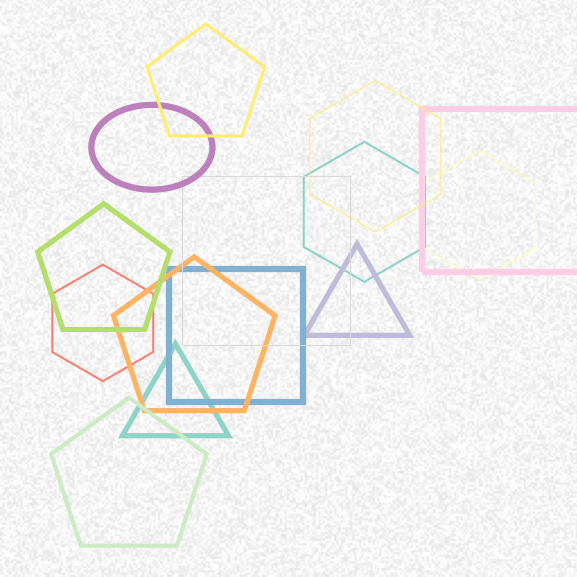[{"shape": "triangle", "thickness": 2.5, "radius": 0.53, "center": [0.304, 0.298]}, {"shape": "hexagon", "thickness": 1, "radius": 0.61, "center": [0.631, 0.632]}, {"shape": "hexagon", "thickness": 0.5, "radius": 0.56, "center": [0.83, 0.626]}, {"shape": "triangle", "thickness": 2.5, "radius": 0.53, "center": [0.618, 0.471]}, {"shape": "hexagon", "thickness": 1, "radius": 0.5, "center": [0.178, 0.44]}, {"shape": "square", "thickness": 3, "radius": 0.58, "center": [0.409, 0.418]}, {"shape": "pentagon", "thickness": 2.5, "radius": 0.74, "center": [0.336, 0.407]}, {"shape": "pentagon", "thickness": 2.5, "radius": 0.6, "center": [0.18, 0.526]}, {"shape": "square", "thickness": 3, "radius": 0.7, "center": [0.872, 0.669]}, {"shape": "square", "thickness": 0.5, "radius": 0.73, "center": [0.461, 0.548]}, {"shape": "oval", "thickness": 3, "radius": 0.52, "center": [0.263, 0.744]}, {"shape": "pentagon", "thickness": 2, "radius": 0.71, "center": [0.223, 0.169]}, {"shape": "pentagon", "thickness": 1.5, "radius": 0.54, "center": [0.356, 0.85]}, {"shape": "hexagon", "thickness": 0.5, "radius": 0.66, "center": [0.65, 0.728]}]